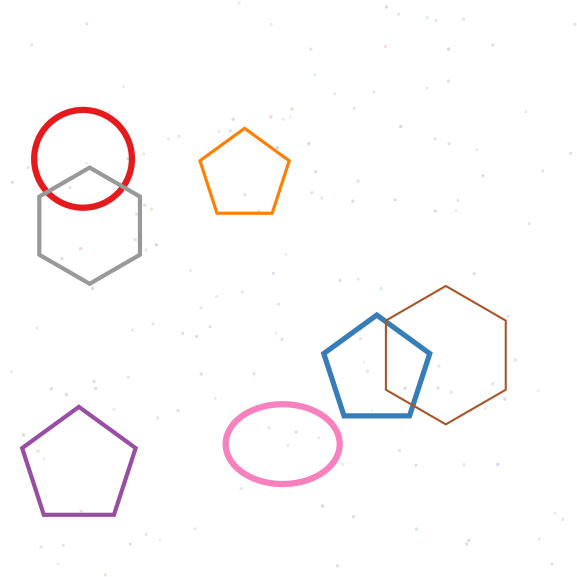[{"shape": "circle", "thickness": 3, "radius": 0.42, "center": [0.144, 0.724]}, {"shape": "pentagon", "thickness": 2.5, "radius": 0.48, "center": [0.652, 0.357]}, {"shape": "pentagon", "thickness": 2, "radius": 0.52, "center": [0.137, 0.191]}, {"shape": "pentagon", "thickness": 1.5, "radius": 0.41, "center": [0.424, 0.696]}, {"shape": "hexagon", "thickness": 1, "radius": 0.6, "center": [0.772, 0.384]}, {"shape": "oval", "thickness": 3, "radius": 0.49, "center": [0.49, 0.23]}, {"shape": "hexagon", "thickness": 2, "radius": 0.5, "center": [0.155, 0.608]}]